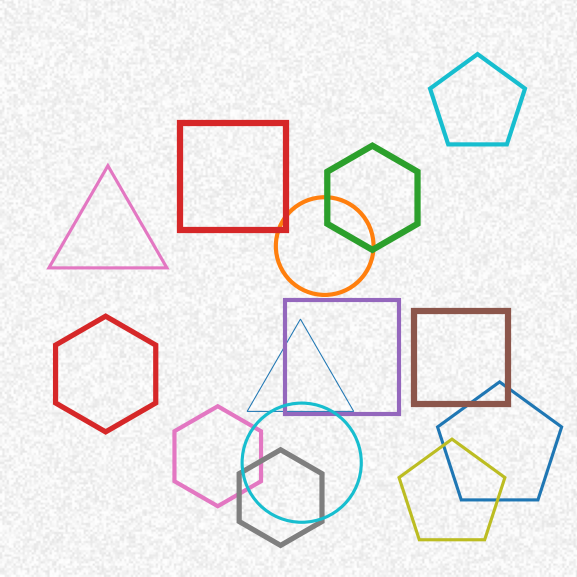[{"shape": "pentagon", "thickness": 1.5, "radius": 0.56, "center": [0.865, 0.225]}, {"shape": "triangle", "thickness": 0.5, "radius": 0.53, "center": [0.52, 0.34]}, {"shape": "circle", "thickness": 2, "radius": 0.42, "center": [0.562, 0.573]}, {"shape": "hexagon", "thickness": 3, "radius": 0.45, "center": [0.645, 0.657]}, {"shape": "square", "thickness": 3, "radius": 0.46, "center": [0.403, 0.694]}, {"shape": "hexagon", "thickness": 2.5, "radius": 0.5, "center": [0.183, 0.351]}, {"shape": "square", "thickness": 2, "radius": 0.49, "center": [0.593, 0.381]}, {"shape": "square", "thickness": 3, "radius": 0.4, "center": [0.798, 0.38]}, {"shape": "hexagon", "thickness": 2, "radius": 0.43, "center": [0.377, 0.209]}, {"shape": "triangle", "thickness": 1.5, "radius": 0.59, "center": [0.187, 0.594]}, {"shape": "hexagon", "thickness": 2.5, "radius": 0.41, "center": [0.486, 0.138]}, {"shape": "pentagon", "thickness": 1.5, "radius": 0.48, "center": [0.783, 0.142]}, {"shape": "circle", "thickness": 1.5, "radius": 0.52, "center": [0.522, 0.198]}, {"shape": "pentagon", "thickness": 2, "radius": 0.43, "center": [0.827, 0.819]}]